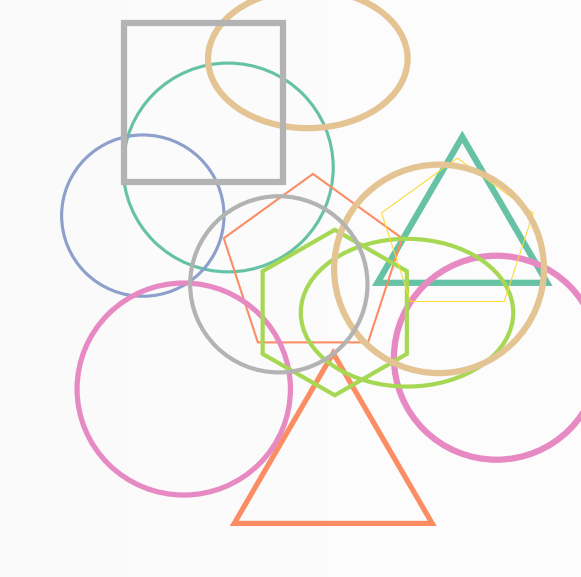[{"shape": "circle", "thickness": 1.5, "radius": 0.9, "center": [0.393, 0.709]}, {"shape": "triangle", "thickness": 3, "radius": 0.84, "center": [0.795, 0.594]}, {"shape": "pentagon", "thickness": 1, "radius": 0.81, "center": [0.538, 0.537]}, {"shape": "triangle", "thickness": 2.5, "radius": 0.98, "center": [0.573, 0.191]}, {"shape": "circle", "thickness": 1.5, "radius": 0.7, "center": [0.246, 0.626]}, {"shape": "circle", "thickness": 2.5, "radius": 0.92, "center": [0.316, 0.325]}, {"shape": "circle", "thickness": 3, "radius": 0.88, "center": [0.854, 0.38]}, {"shape": "hexagon", "thickness": 2, "radius": 0.72, "center": [0.576, 0.458]}, {"shape": "oval", "thickness": 2, "radius": 0.91, "center": [0.7, 0.458]}, {"shape": "pentagon", "thickness": 0.5, "radius": 0.69, "center": [0.787, 0.588]}, {"shape": "oval", "thickness": 3, "radius": 0.86, "center": [0.53, 0.897]}, {"shape": "circle", "thickness": 3, "radius": 0.9, "center": [0.755, 0.534]}, {"shape": "circle", "thickness": 2, "radius": 0.76, "center": [0.48, 0.507]}, {"shape": "square", "thickness": 3, "radius": 0.69, "center": [0.35, 0.821]}]